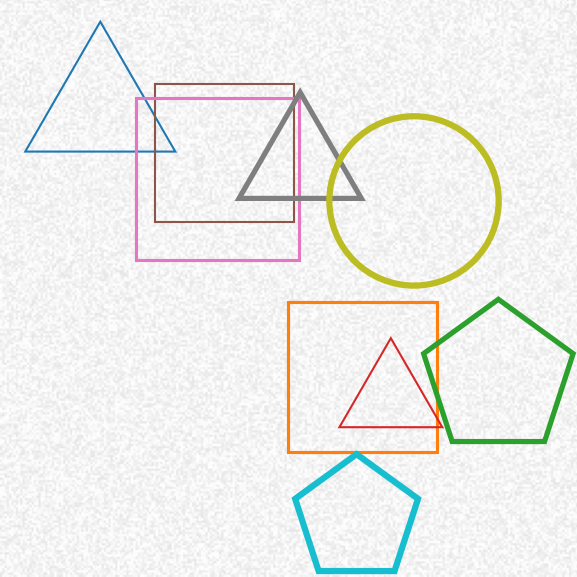[{"shape": "triangle", "thickness": 1, "radius": 0.75, "center": [0.174, 0.812]}, {"shape": "square", "thickness": 1.5, "radius": 0.65, "center": [0.627, 0.346]}, {"shape": "pentagon", "thickness": 2.5, "radius": 0.68, "center": [0.863, 0.345]}, {"shape": "triangle", "thickness": 1, "radius": 0.51, "center": [0.677, 0.311]}, {"shape": "square", "thickness": 1, "radius": 0.6, "center": [0.389, 0.734]}, {"shape": "square", "thickness": 1.5, "radius": 0.7, "center": [0.376, 0.689]}, {"shape": "triangle", "thickness": 2.5, "radius": 0.61, "center": [0.52, 0.717]}, {"shape": "circle", "thickness": 3, "radius": 0.73, "center": [0.717, 0.651]}, {"shape": "pentagon", "thickness": 3, "radius": 0.56, "center": [0.617, 0.101]}]